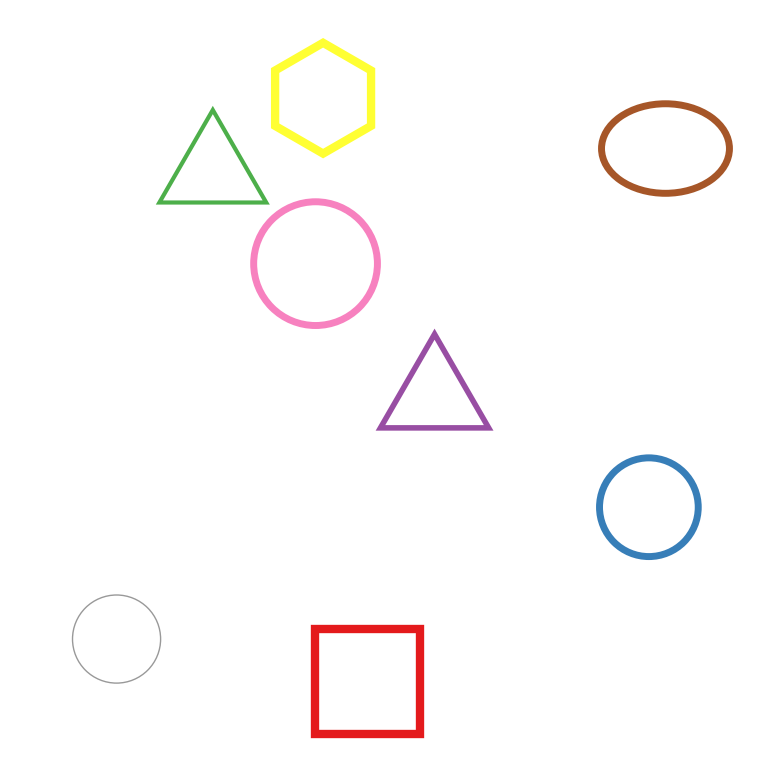[{"shape": "square", "thickness": 3, "radius": 0.34, "center": [0.477, 0.115]}, {"shape": "circle", "thickness": 2.5, "radius": 0.32, "center": [0.843, 0.341]}, {"shape": "triangle", "thickness": 1.5, "radius": 0.4, "center": [0.276, 0.777]}, {"shape": "triangle", "thickness": 2, "radius": 0.41, "center": [0.564, 0.485]}, {"shape": "hexagon", "thickness": 3, "radius": 0.36, "center": [0.42, 0.872]}, {"shape": "oval", "thickness": 2.5, "radius": 0.42, "center": [0.864, 0.807]}, {"shape": "circle", "thickness": 2.5, "radius": 0.4, "center": [0.41, 0.658]}, {"shape": "circle", "thickness": 0.5, "radius": 0.29, "center": [0.151, 0.17]}]